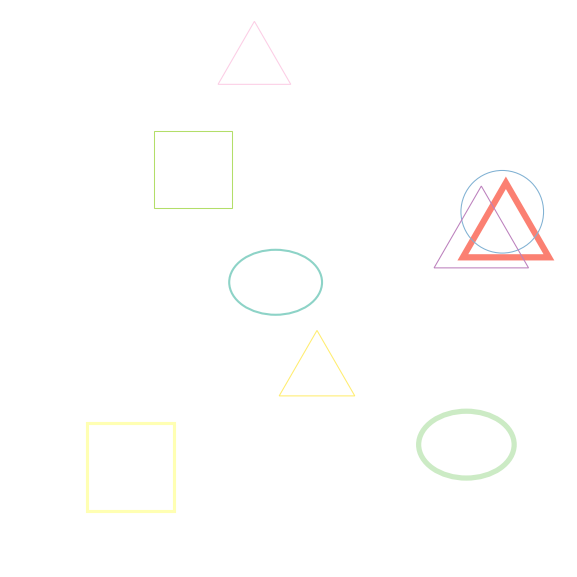[{"shape": "oval", "thickness": 1, "radius": 0.4, "center": [0.477, 0.51]}, {"shape": "square", "thickness": 1.5, "radius": 0.38, "center": [0.226, 0.191]}, {"shape": "triangle", "thickness": 3, "radius": 0.43, "center": [0.876, 0.597]}, {"shape": "circle", "thickness": 0.5, "radius": 0.36, "center": [0.87, 0.632]}, {"shape": "square", "thickness": 0.5, "radius": 0.33, "center": [0.334, 0.706]}, {"shape": "triangle", "thickness": 0.5, "radius": 0.36, "center": [0.441, 0.889]}, {"shape": "triangle", "thickness": 0.5, "radius": 0.47, "center": [0.833, 0.583]}, {"shape": "oval", "thickness": 2.5, "radius": 0.41, "center": [0.808, 0.229]}, {"shape": "triangle", "thickness": 0.5, "radius": 0.38, "center": [0.549, 0.351]}]